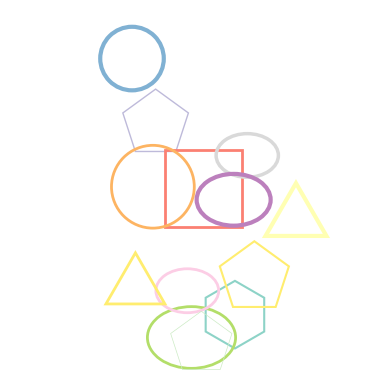[{"shape": "hexagon", "thickness": 1.5, "radius": 0.44, "center": [0.61, 0.183]}, {"shape": "triangle", "thickness": 3, "radius": 0.46, "center": [0.769, 0.433]}, {"shape": "pentagon", "thickness": 1, "radius": 0.45, "center": [0.404, 0.679]}, {"shape": "square", "thickness": 2, "radius": 0.5, "center": [0.528, 0.511]}, {"shape": "circle", "thickness": 3, "radius": 0.41, "center": [0.343, 0.848]}, {"shape": "circle", "thickness": 2, "radius": 0.54, "center": [0.397, 0.515]}, {"shape": "oval", "thickness": 2, "radius": 0.57, "center": [0.497, 0.123]}, {"shape": "oval", "thickness": 2, "radius": 0.41, "center": [0.486, 0.245]}, {"shape": "oval", "thickness": 2.5, "radius": 0.4, "center": [0.642, 0.596]}, {"shape": "oval", "thickness": 3, "radius": 0.48, "center": [0.607, 0.481]}, {"shape": "pentagon", "thickness": 0.5, "radius": 0.42, "center": [0.523, 0.108]}, {"shape": "pentagon", "thickness": 1.5, "radius": 0.47, "center": [0.661, 0.279]}, {"shape": "triangle", "thickness": 2, "radius": 0.44, "center": [0.352, 0.255]}]